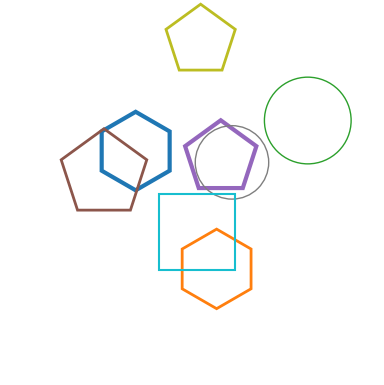[{"shape": "hexagon", "thickness": 3, "radius": 0.51, "center": [0.352, 0.608]}, {"shape": "hexagon", "thickness": 2, "radius": 0.52, "center": [0.563, 0.302]}, {"shape": "circle", "thickness": 1, "radius": 0.56, "center": [0.799, 0.687]}, {"shape": "pentagon", "thickness": 3, "radius": 0.49, "center": [0.573, 0.59]}, {"shape": "pentagon", "thickness": 2, "radius": 0.58, "center": [0.27, 0.549]}, {"shape": "circle", "thickness": 1, "radius": 0.48, "center": [0.603, 0.578]}, {"shape": "pentagon", "thickness": 2, "radius": 0.47, "center": [0.521, 0.895]}, {"shape": "square", "thickness": 1.5, "radius": 0.49, "center": [0.512, 0.397]}]